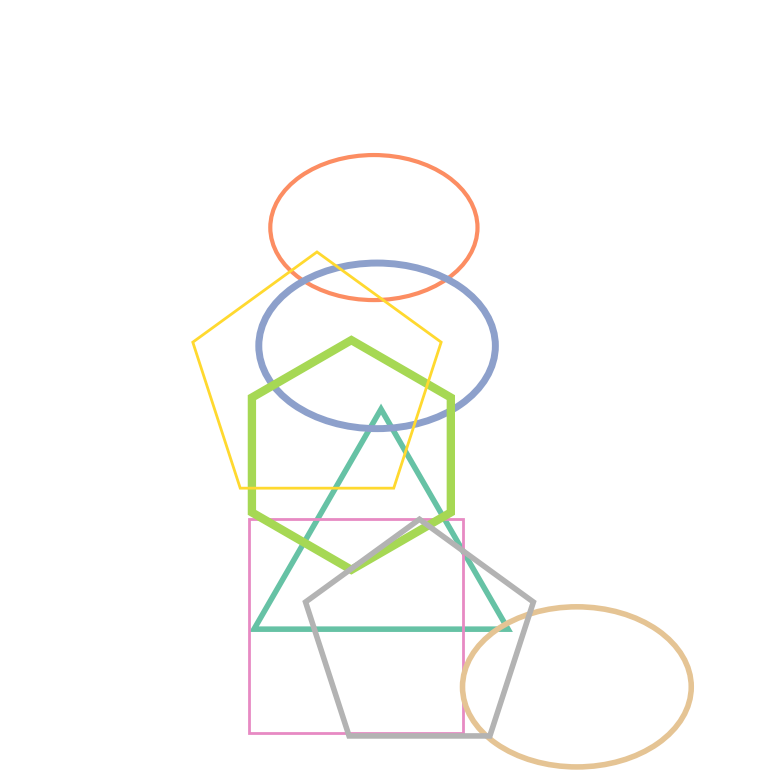[{"shape": "triangle", "thickness": 2, "radius": 0.95, "center": [0.495, 0.278]}, {"shape": "oval", "thickness": 1.5, "radius": 0.67, "center": [0.486, 0.704]}, {"shape": "oval", "thickness": 2.5, "radius": 0.77, "center": [0.49, 0.551]}, {"shape": "square", "thickness": 1, "radius": 0.7, "center": [0.462, 0.187]}, {"shape": "hexagon", "thickness": 3, "radius": 0.75, "center": [0.456, 0.409]}, {"shape": "pentagon", "thickness": 1, "radius": 0.85, "center": [0.412, 0.503]}, {"shape": "oval", "thickness": 2, "radius": 0.74, "center": [0.749, 0.108]}, {"shape": "pentagon", "thickness": 2, "radius": 0.78, "center": [0.545, 0.17]}]